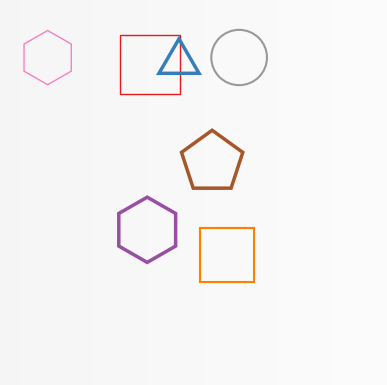[{"shape": "square", "thickness": 1, "radius": 0.39, "center": [0.386, 0.833]}, {"shape": "triangle", "thickness": 2.5, "radius": 0.3, "center": [0.462, 0.839]}, {"shape": "hexagon", "thickness": 2.5, "radius": 0.42, "center": [0.38, 0.403]}, {"shape": "square", "thickness": 1.5, "radius": 0.35, "center": [0.586, 0.339]}, {"shape": "pentagon", "thickness": 2.5, "radius": 0.42, "center": [0.547, 0.579]}, {"shape": "hexagon", "thickness": 1, "radius": 0.35, "center": [0.123, 0.85]}, {"shape": "circle", "thickness": 1.5, "radius": 0.36, "center": [0.617, 0.851]}]